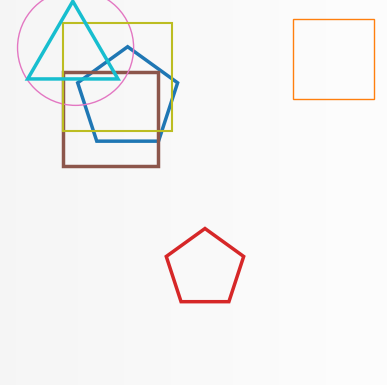[{"shape": "pentagon", "thickness": 2.5, "radius": 0.68, "center": [0.329, 0.743]}, {"shape": "square", "thickness": 1, "radius": 0.52, "center": [0.861, 0.847]}, {"shape": "pentagon", "thickness": 2.5, "radius": 0.53, "center": [0.529, 0.301]}, {"shape": "square", "thickness": 2.5, "radius": 0.61, "center": [0.285, 0.692]}, {"shape": "circle", "thickness": 1, "radius": 0.75, "center": [0.195, 0.876]}, {"shape": "square", "thickness": 1.5, "radius": 0.7, "center": [0.302, 0.8]}, {"shape": "triangle", "thickness": 2.5, "radius": 0.67, "center": [0.188, 0.862]}]